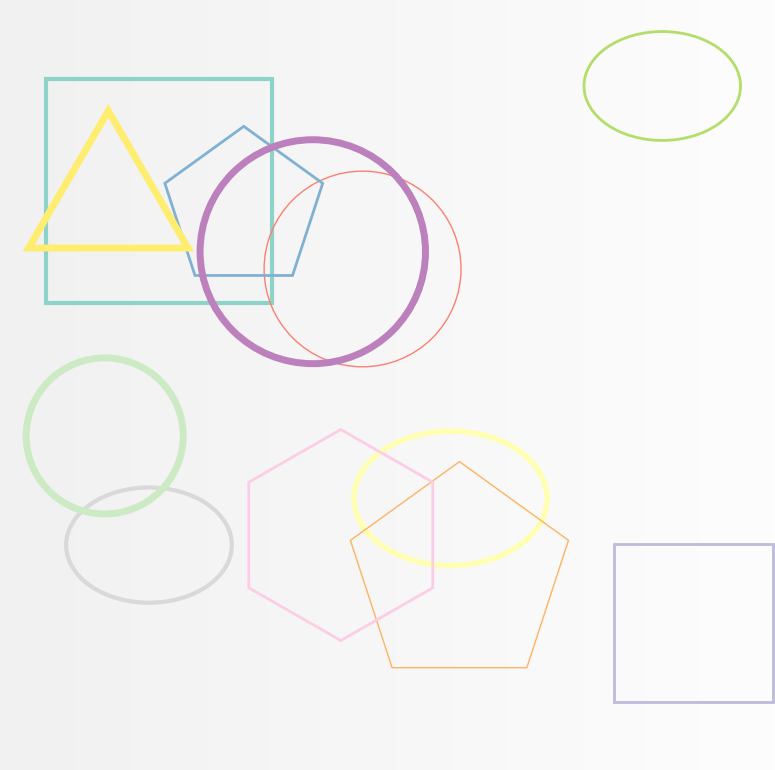[{"shape": "square", "thickness": 1.5, "radius": 0.73, "center": [0.205, 0.752]}, {"shape": "oval", "thickness": 2, "radius": 0.62, "center": [0.581, 0.353]}, {"shape": "square", "thickness": 1, "radius": 0.51, "center": [0.895, 0.191]}, {"shape": "circle", "thickness": 0.5, "radius": 0.64, "center": [0.468, 0.651]}, {"shape": "pentagon", "thickness": 1, "radius": 0.54, "center": [0.315, 0.729]}, {"shape": "pentagon", "thickness": 0.5, "radius": 0.74, "center": [0.593, 0.253]}, {"shape": "oval", "thickness": 1, "radius": 0.51, "center": [0.855, 0.888]}, {"shape": "hexagon", "thickness": 1, "radius": 0.69, "center": [0.44, 0.305]}, {"shape": "oval", "thickness": 1.5, "radius": 0.53, "center": [0.192, 0.292]}, {"shape": "circle", "thickness": 2.5, "radius": 0.73, "center": [0.404, 0.673]}, {"shape": "circle", "thickness": 2.5, "radius": 0.51, "center": [0.135, 0.434]}, {"shape": "triangle", "thickness": 2.5, "radius": 0.59, "center": [0.14, 0.737]}]